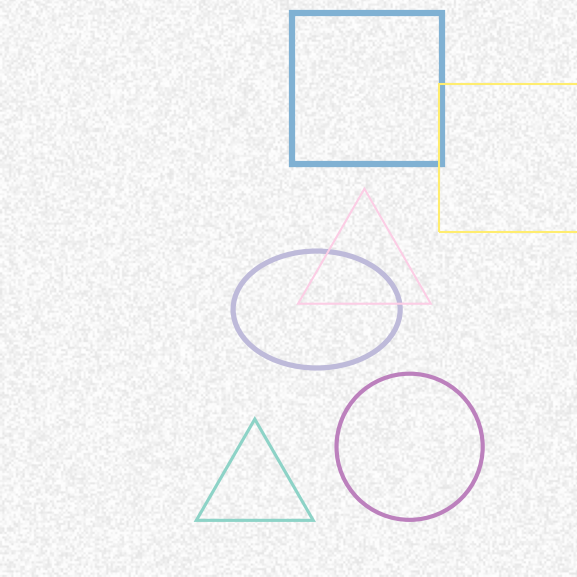[{"shape": "triangle", "thickness": 1.5, "radius": 0.58, "center": [0.441, 0.157]}, {"shape": "oval", "thickness": 2.5, "radius": 0.72, "center": [0.548, 0.463]}, {"shape": "square", "thickness": 3, "radius": 0.65, "center": [0.635, 0.846]}, {"shape": "triangle", "thickness": 1, "radius": 0.66, "center": [0.631, 0.54]}, {"shape": "circle", "thickness": 2, "radius": 0.63, "center": [0.709, 0.226]}, {"shape": "square", "thickness": 1, "radius": 0.64, "center": [0.887, 0.725]}]